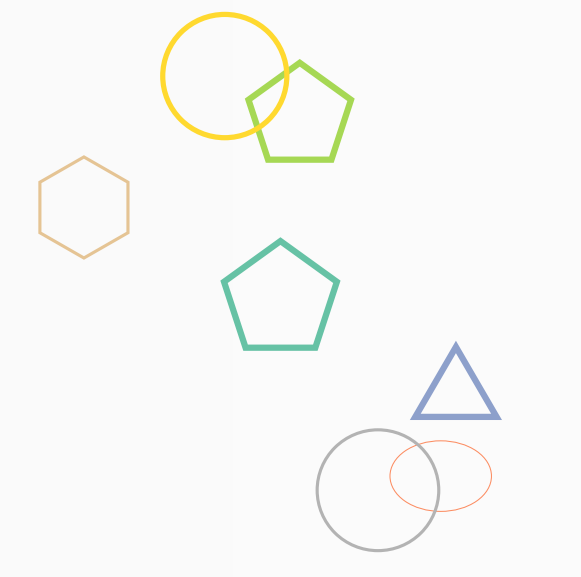[{"shape": "pentagon", "thickness": 3, "radius": 0.51, "center": [0.482, 0.48]}, {"shape": "oval", "thickness": 0.5, "radius": 0.44, "center": [0.758, 0.175]}, {"shape": "triangle", "thickness": 3, "radius": 0.4, "center": [0.784, 0.318]}, {"shape": "pentagon", "thickness": 3, "radius": 0.46, "center": [0.516, 0.798]}, {"shape": "circle", "thickness": 2.5, "radius": 0.53, "center": [0.387, 0.867]}, {"shape": "hexagon", "thickness": 1.5, "radius": 0.44, "center": [0.144, 0.64]}, {"shape": "circle", "thickness": 1.5, "radius": 0.52, "center": [0.65, 0.15]}]